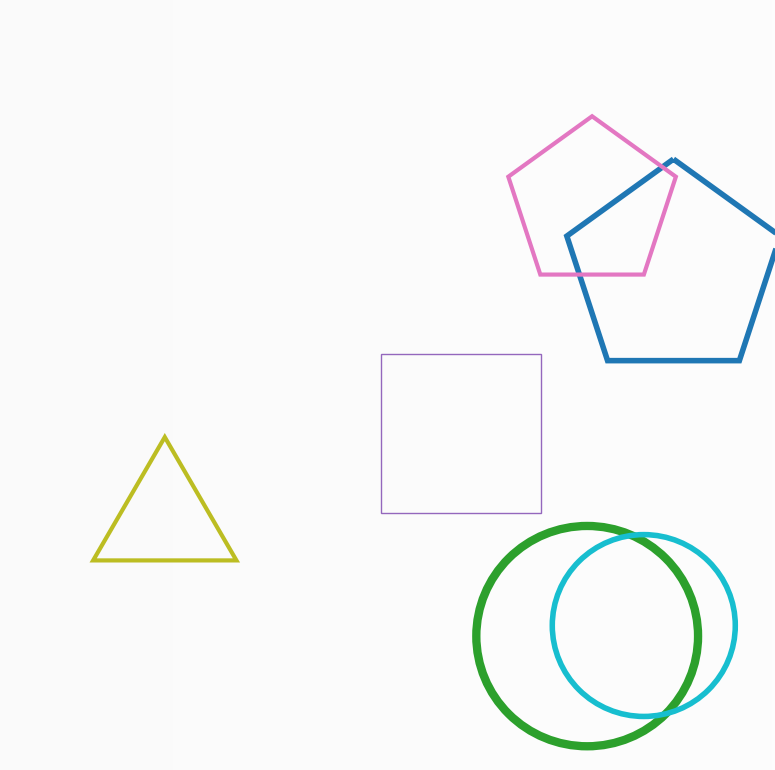[{"shape": "pentagon", "thickness": 2, "radius": 0.72, "center": [0.869, 0.649]}, {"shape": "circle", "thickness": 3, "radius": 0.72, "center": [0.758, 0.174]}, {"shape": "square", "thickness": 0.5, "radius": 0.52, "center": [0.595, 0.437]}, {"shape": "pentagon", "thickness": 1.5, "radius": 0.57, "center": [0.764, 0.735]}, {"shape": "triangle", "thickness": 1.5, "radius": 0.53, "center": [0.213, 0.326]}, {"shape": "circle", "thickness": 2, "radius": 0.59, "center": [0.831, 0.188]}]